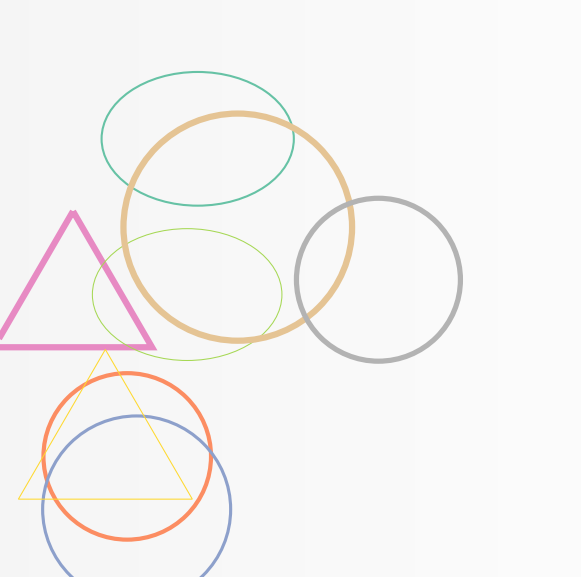[{"shape": "oval", "thickness": 1, "radius": 0.83, "center": [0.34, 0.759]}, {"shape": "circle", "thickness": 2, "radius": 0.72, "center": [0.219, 0.209]}, {"shape": "circle", "thickness": 1.5, "radius": 0.81, "center": [0.235, 0.117]}, {"shape": "triangle", "thickness": 3, "radius": 0.79, "center": [0.126, 0.476]}, {"shape": "oval", "thickness": 0.5, "radius": 0.82, "center": [0.322, 0.489]}, {"shape": "triangle", "thickness": 0.5, "radius": 0.86, "center": [0.181, 0.221]}, {"shape": "circle", "thickness": 3, "radius": 0.98, "center": [0.409, 0.606]}, {"shape": "circle", "thickness": 2.5, "radius": 0.71, "center": [0.651, 0.515]}]